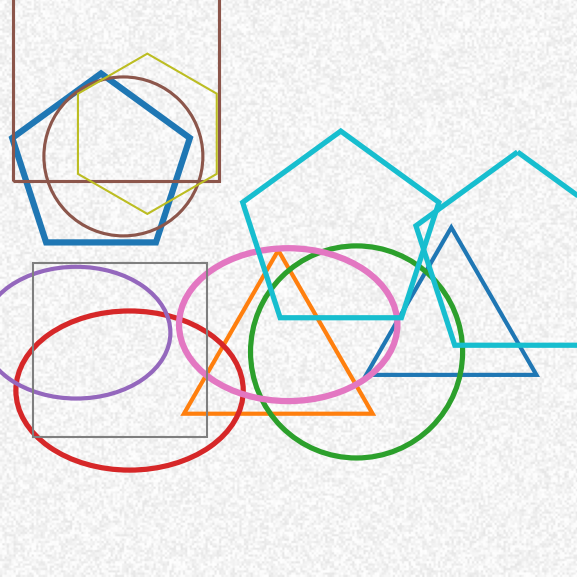[{"shape": "triangle", "thickness": 2, "radius": 0.85, "center": [0.781, 0.435]}, {"shape": "pentagon", "thickness": 3, "radius": 0.81, "center": [0.175, 0.71]}, {"shape": "triangle", "thickness": 2, "radius": 0.94, "center": [0.482, 0.377]}, {"shape": "circle", "thickness": 2.5, "radius": 0.92, "center": [0.617, 0.39]}, {"shape": "oval", "thickness": 2.5, "radius": 0.98, "center": [0.224, 0.323]}, {"shape": "oval", "thickness": 2, "radius": 0.81, "center": [0.132, 0.423]}, {"shape": "circle", "thickness": 1.5, "radius": 0.69, "center": [0.214, 0.728]}, {"shape": "square", "thickness": 1.5, "radius": 0.89, "center": [0.201, 0.864]}, {"shape": "oval", "thickness": 3, "radius": 0.95, "center": [0.499, 0.437]}, {"shape": "square", "thickness": 1, "radius": 0.75, "center": [0.208, 0.393]}, {"shape": "hexagon", "thickness": 1, "radius": 0.69, "center": [0.255, 0.767]}, {"shape": "pentagon", "thickness": 2.5, "radius": 0.89, "center": [0.59, 0.593]}, {"shape": "pentagon", "thickness": 2.5, "radius": 0.93, "center": [0.896, 0.551]}]